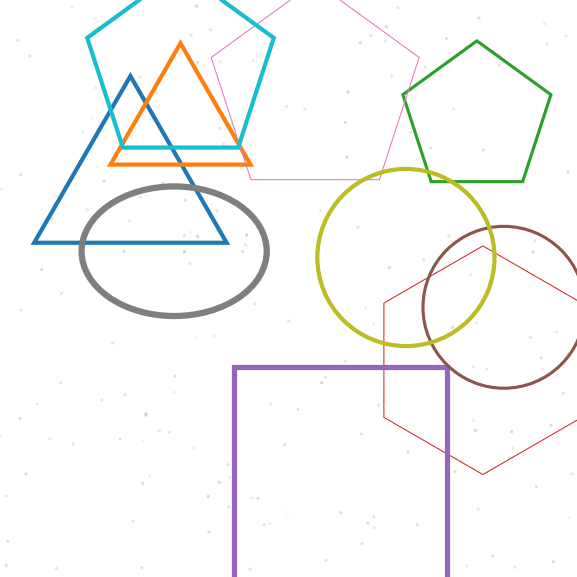[{"shape": "triangle", "thickness": 2, "radius": 0.96, "center": [0.226, 0.675]}, {"shape": "triangle", "thickness": 2, "radius": 0.7, "center": [0.313, 0.784]}, {"shape": "pentagon", "thickness": 1.5, "radius": 0.67, "center": [0.826, 0.794]}, {"shape": "hexagon", "thickness": 0.5, "radius": 0.99, "center": [0.836, 0.375]}, {"shape": "square", "thickness": 2.5, "radius": 0.92, "center": [0.59, 0.179]}, {"shape": "circle", "thickness": 1.5, "radius": 0.7, "center": [0.873, 0.467]}, {"shape": "pentagon", "thickness": 0.5, "radius": 0.95, "center": [0.546, 0.841]}, {"shape": "oval", "thickness": 3, "radius": 0.8, "center": [0.302, 0.564]}, {"shape": "circle", "thickness": 2, "radius": 0.77, "center": [0.703, 0.553]}, {"shape": "pentagon", "thickness": 2, "radius": 0.85, "center": [0.313, 0.881]}]